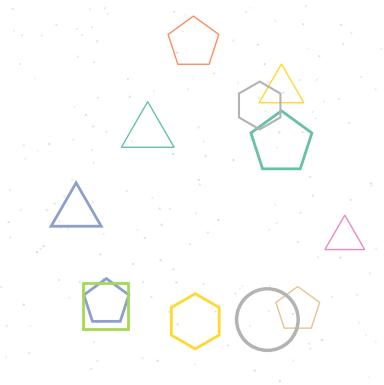[{"shape": "pentagon", "thickness": 2, "radius": 0.42, "center": [0.731, 0.629]}, {"shape": "triangle", "thickness": 1, "radius": 0.4, "center": [0.384, 0.657]}, {"shape": "pentagon", "thickness": 1, "radius": 0.35, "center": [0.503, 0.889]}, {"shape": "triangle", "thickness": 2, "radius": 0.38, "center": [0.198, 0.45]}, {"shape": "pentagon", "thickness": 2, "radius": 0.31, "center": [0.276, 0.215]}, {"shape": "triangle", "thickness": 1, "radius": 0.3, "center": [0.896, 0.382]}, {"shape": "square", "thickness": 2, "radius": 0.3, "center": [0.274, 0.205]}, {"shape": "hexagon", "thickness": 2, "radius": 0.36, "center": [0.507, 0.165]}, {"shape": "triangle", "thickness": 1, "radius": 0.34, "center": [0.731, 0.767]}, {"shape": "pentagon", "thickness": 1, "radius": 0.3, "center": [0.773, 0.196]}, {"shape": "circle", "thickness": 2.5, "radius": 0.4, "center": [0.695, 0.17]}, {"shape": "hexagon", "thickness": 1.5, "radius": 0.31, "center": [0.675, 0.726]}]